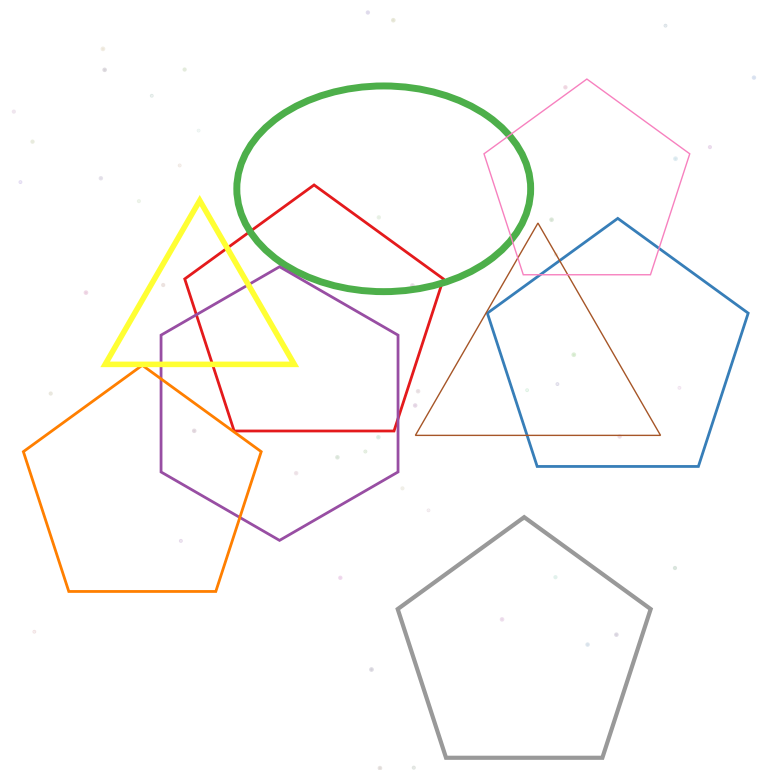[{"shape": "pentagon", "thickness": 1, "radius": 0.88, "center": [0.408, 0.583]}, {"shape": "pentagon", "thickness": 1, "radius": 0.89, "center": [0.802, 0.538]}, {"shape": "oval", "thickness": 2.5, "radius": 0.95, "center": [0.498, 0.755]}, {"shape": "hexagon", "thickness": 1, "radius": 0.89, "center": [0.363, 0.476]}, {"shape": "pentagon", "thickness": 1, "radius": 0.81, "center": [0.185, 0.363]}, {"shape": "triangle", "thickness": 2, "radius": 0.71, "center": [0.259, 0.598]}, {"shape": "triangle", "thickness": 0.5, "radius": 0.92, "center": [0.699, 0.526]}, {"shape": "pentagon", "thickness": 0.5, "radius": 0.7, "center": [0.762, 0.757]}, {"shape": "pentagon", "thickness": 1.5, "radius": 0.86, "center": [0.681, 0.156]}]